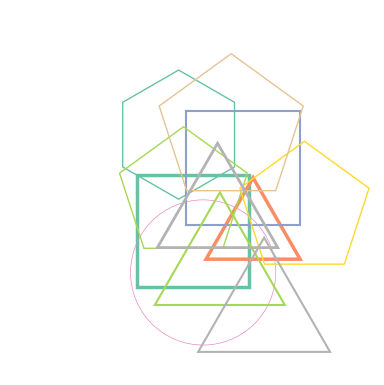[{"shape": "hexagon", "thickness": 1, "radius": 0.84, "center": [0.464, 0.65]}, {"shape": "square", "thickness": 2.5, "radius": 0.73, "center": [0.5, 0.401]}, {"shape": "triangle", "thickness": 2.5, "radius": 0.71, "center": [0.657, 0.397]}, {"shape": "square", "thickness": 1.5, "radius": 0.74, "center": [0.632, 0.564]}, {"shape": "circle", "thickness": 0.5, "radius": 0.94, "center": [0.528, 0.292]}, {"shape": "pentagon", "thickness": 1, "radius": 0.87, "center": [0.476, 0.496]}, {"shape": "triangle", "thickness": 1.5, "radius": 0.97, "center": [0.571, 0.305]}, {"shape": "pentagon", "thickness": 1, "radius": 0.88, "center": [0.791, 0.457]}, {"shape": "pentagon", "thickness": 1, "radius": 0.98, "center": [0.6, 0.664]}, {"shape": "triangle", "thickness": 2, "radius": 0.9, "center": [0.565, 0.447]}, {"shape": "triangle", "thickness": 1.5, "radius": 0.99, "center": [0.686, 0.185]}]